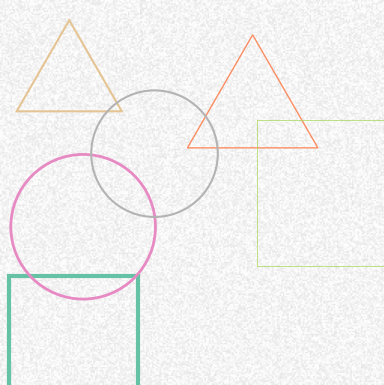[{"shape": "square", "thickness": 3, "radius": 0.84, "center": [0.191, 0.115]}, {"shape": "triangle", "thickness": 1, "radius": 0.98, "center": [0.656, 0.714]}, {"shape": "circle", "thickness": 2, "radius": 0.94, "center": [0.216, 0.411]}, {"shape": "square", "thickness": 0.5, "radius": 0.95, "center": [0.858, 0.498]}, {"shape": "triangle", "thickness": 1.5, "radius": 0.79, "center": [0.18, 0.79]}, {"shape": "circle", "thickness": 1.5, "radius": 0.82, "center": [0.401, 0.601]}]